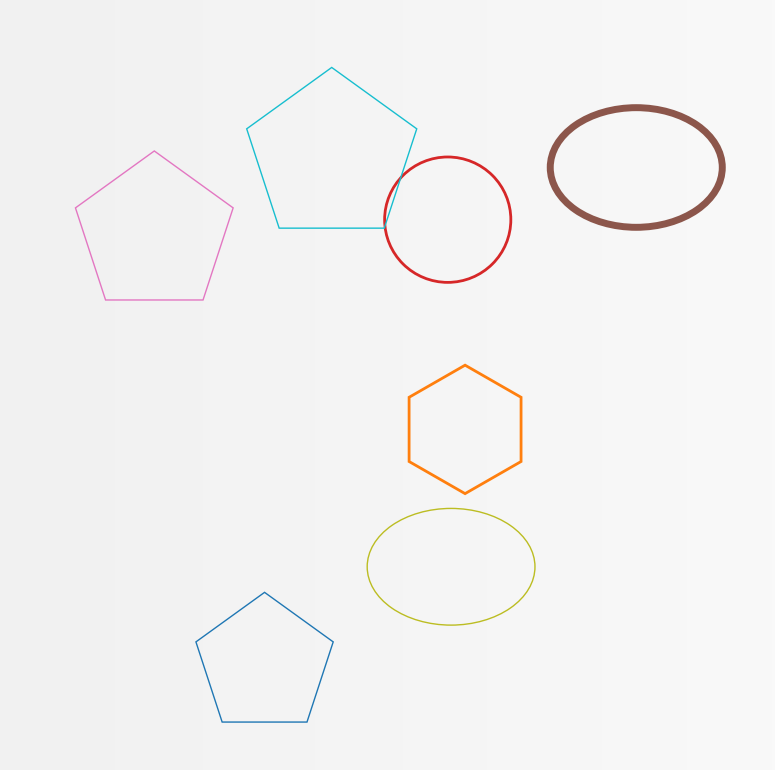[{"shape": "pentagon", "thickness": 0.5, "radius": 0.47, "center": [0.341, 0.138]}, {"shape": "hexagon", "thickness": 1, "radius": 0.42, "center": [0.6, 0.442]}, {"shape": "circle", "thickness": 1, "radius": 0.41, "center": [0.578, 0.715]}, {"shape": "oval", "thickness": 2.5, "radius": 0.55, "center": [0.821, 0.782]}, {"shape": "pentagon", "thickness": 0.5, "radius": 0.53, "center": [0.199, 0.697]}, {"shape": "oval", "thickness": 0.5, "radius": 0.54, "center": [0.582, 0.264]}, {"shape": "pentagon", "thickness": 0.5, "radius": 0.58, "center": [0.428, 0.797]}]